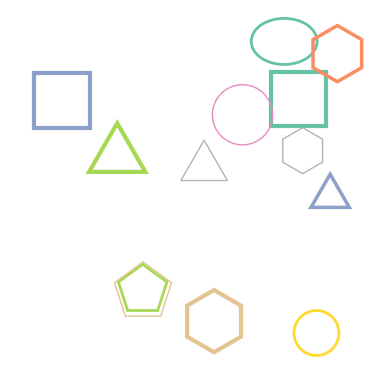[{"shape": "square", "thickness": 3, "radius": 0.36, "center": [0.775, 0.743]}, {"shape": "oval", "thickness": 2, "radius": 0.43, "center": [0.738, 0.892]}, {"shape": "hexagon", "thickness": 2.5, "radius": 0.36, "center": [0.876, 0.861]}, {"shape": "triangle", "thickness": 2.5, "radius": 0.29, "center": [0.858, 0.49]}, {"shape": "square", "thickness": 3, "radius": 0.36, "center": [0.162, 0.739]}, {"shape": "circle", "thickness": 1, "radius": 0.39, "center": [0.63, 0.702]}, {"shape": "pentagon", "thickness": 2, "radius": 0.33, "center": [0.371, 0.247]}, {"shape": "triangle", "thickness": 3, "radius": 0.42, "center": [0.304, 0.596]}, {"shape": "circle", "thickness": 2, "radius": 0.29, "center": [0.822, 0.135]}, {"shape": "pentagon", "thickness": 1, "radius": 0.39, "center": [0.372, 0.242]}, {"shape": "hexagon", "thickness": 3, "radius": 0.4, "center": [0.556, 0.166]}, {"shape": "triangle", "thickness": 1, "radius": 0.35, "center": [0.53, 0.566]}, {"shape": "hexagon", "thickness": 1, "radius": 0.3, "center": [0.786, 0.609]}]